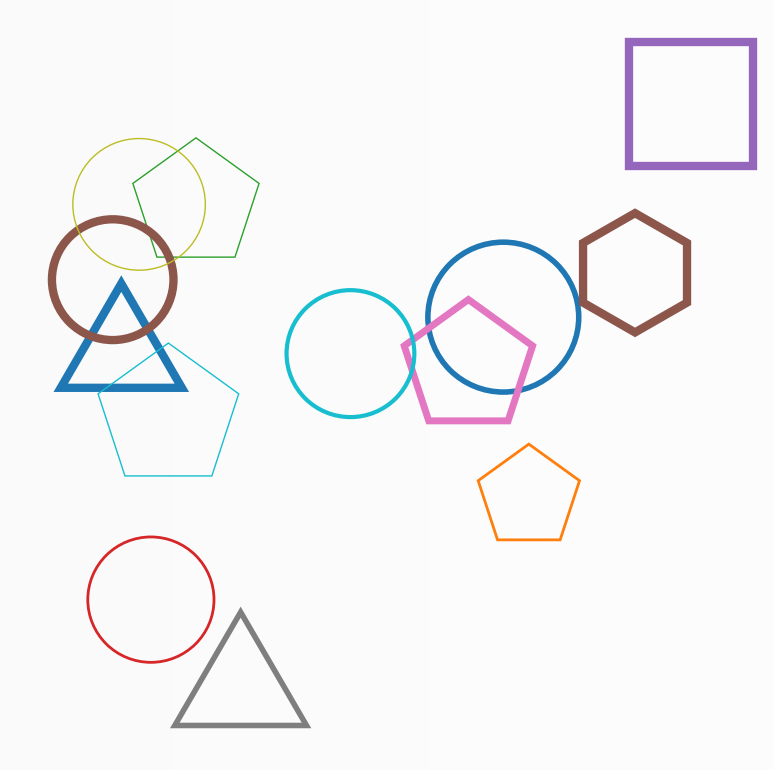[{"shape": "circle", "thickness": 2, "radius": 0.49, "center": [0.649, 0.588]}, {"shape": "triangle", "thickness": 3, "radius": 0.45, "center": [0.157, 0.541]}, {"shape": "pentagon", "thickness": 1, "radius": 0.34, "center": [0.682, 0.354]}, {"shape": "pentagon", "thickness": 0.5, "radius": 0.43, "center": [0.253, 0.735]}, {"shape": "circle", "thickness": 1, "radius": 0.41, "center": [0.195, 0.221]}, {"shape": "square", "thickness": 3, "radius": 0.4, "center": [0.892, 0.865]}, {"shape": "hexagon", "thickness": 3, "radius": 0.39, "center": [0.819, 0.646]}, {"shape": "circle", "thickness": 3, "radius": 0.39, "center": [0.145, 0.637]}, {"shape": "pentagon", "thickness": 2.5, "radius": 0.44, "center": [0.604, 0.524]}, {"shape": "triangle", "thickness": 2, "radius": 0.49, "center": [0.311, 0.107]}, {"shape": "circle", "thickness": 0.5, "radius": 0.43, "center": [0.179, 0.735]}, {"shape": "pentagon", "thickness": 0.5, "radius": 0.48, "center": [0.217, 0.459]}, {"shape": "circle", "thickness": 1.5, "radius": 0.41, "center": [0.452, 0.541]}]